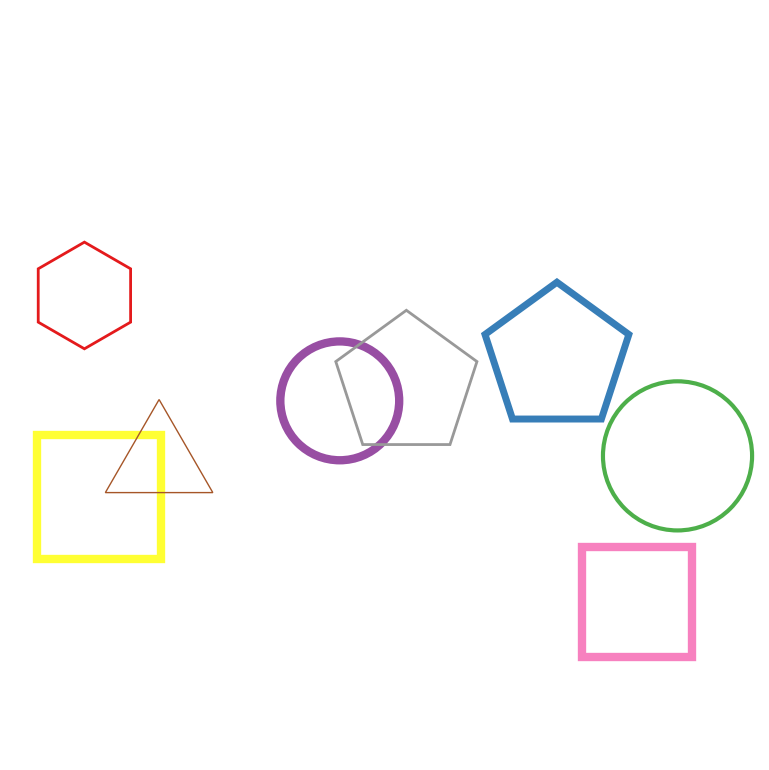[{"shape": "hexagon", "thickness": 1, "radius": 0.35, "center": [0.11, 0.616]}, {"shape": "pentagon", "thickness": 2.5, "radius": 0.49, "center": [0.723, 0.535]}, {"shape": "circle", "thickness": 1.5, "radius": 0.48, "center": [0.88, 0.408]}, {"shape": "circle", "thickness": 3, "radius": 0.39, "center": [0.441, 0.479]}, {"shape": "square", "thickness": 3, "radius": 0.41, "center": [0.128, 0.355]}, {"shape": "triangle", "thickness": 0.5, "radius": 0.4, "center": [0.207, 0.401]}, {"shape": "square", "thickness": 3, "radius": 0.36, "center": [0.827, 0.218]}, {"shape": "pentagon", "thickness": 1, "radius": 0.48, "center": [0.528, 0.501]}]